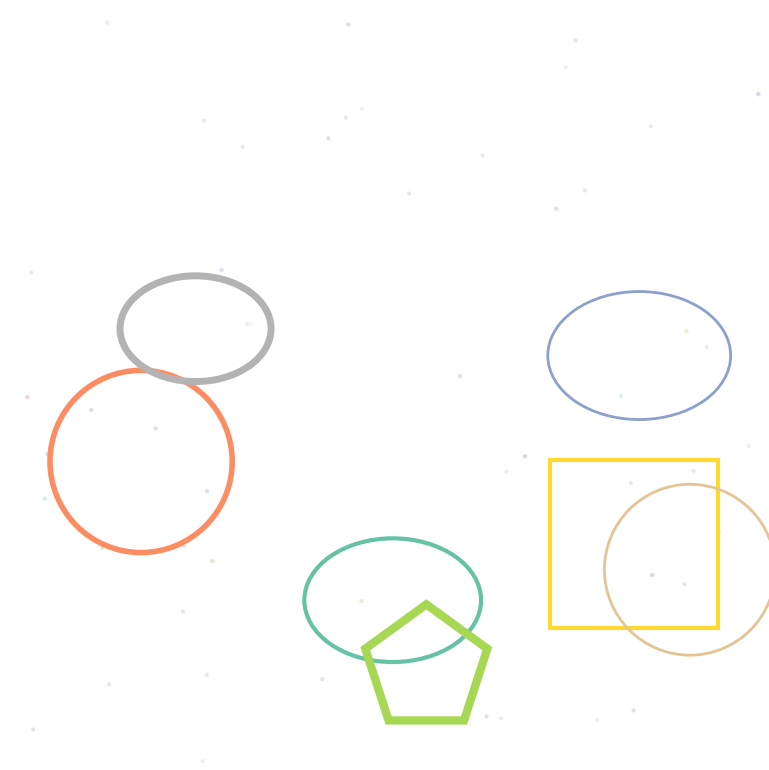[{"shape": "oval", "thickness": 1.5, "radius": 0.57, "center": [0.51, 0.221]}, {"shape": "circle", "thickness": 2, "radius": 0.59, "center": [0.183, 0.401]}, {"shape": "oval", "thickness": 1, "radius": 0.59, "center": [0.83, 0.538]}, {"shape": "pentagon", "thickness": 3, "radius": 0.42, "center": [0.554, 0.132]}, {"shape": "square", "thickness": 1.5, "radius": 0.54, "center": [0.823, 0.293]}, {"shape": "circle", "thickness": 1, "radius": 0.55, "center": [0.896, 0.26]}, {"shape": "oval", "thickness": 2.5, "radius": 0.49, "center": [0.254, 0.573]}]